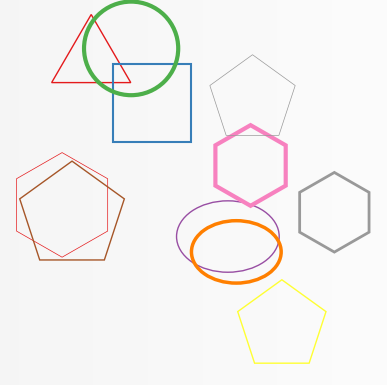[{"shape": "hexagon", "thickness": 0.5, "radius": 0.68, "center": [0.16, 0.468]}, {"shape": "triangle", "thickness": 1, "radius": 0.59, "center": [0.235, 0.844]}, {"shape": "square", "thickness": 1.5, "radius": 0.5, "center": [0.392, 0.732]}, {"shape": "circle", "thickness": 3, "radius": 0.61, "center": [0.338, 0.874]}, {"shape": "oval", "thickness": 1, "radius": 0.66, "center": [0.588, 0.386]}, {"shape": "oval", "thickness": 2.5, "radius": 0.58, "center": [0.61, 0.346]}, {"shape": "pentagon", "thickness": 1, "radius": 0.6, "center": [0.727, 0.154]}, {"shape": "pentagon", "thickness": 1, "radius": 0.71, "center": [0.186, 0.44]}, {"shape": "hexagon", "thickness": 3, "radius": 0.52, "center": [0.647, 0.57]}, {"shape": "hexagon", "thickness": 2, "radius": 0.52, "center": [0.863, 0.449]}, {"shape": "pentagon", "thickness": 0.5, "radius": 0.58, "center": [0.652, 0.742]}]